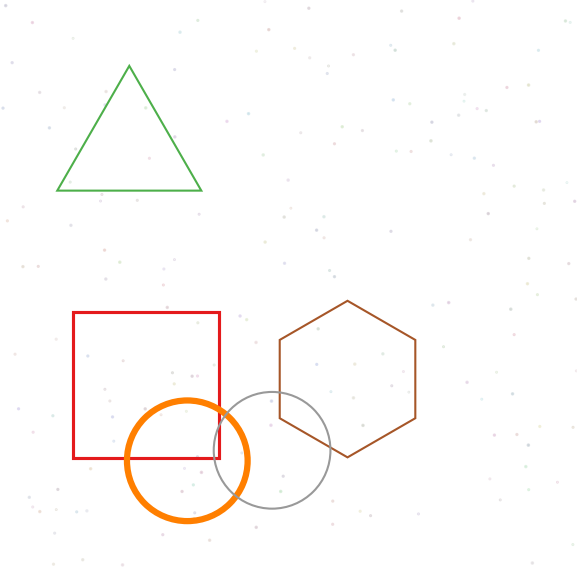[{"shape": "square", "thickness": 1.5, "radius": 0.63, "center": [0.253, 0.333]}, {"shape": "triangle", "thickness": 1, "radius": 0.72, "center": [0.224, 0.741]}, {"shape": "circle", "thickness": 3, "radius": 0.52, "center": [0.324, 0.201]}, {"shape": "hexagon", "thickness": 1, "radius": 0.68, "center": [0.602, 0.343]}, {"shape": "circle", "thickness": 1, "radius": 0.51, "center": [0.471, 0.219]}]